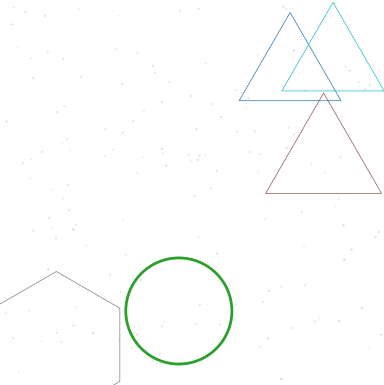[{"shape": "triangle", "thickness": 0.5, "radius": 0.76, "center": [0.753, 0.815]}, {"shape": "circle", "thickness": 2, "radius": 0.69, "center": [0.465, 0.192]}, {"shape": "triangle", "thickness": 0.5, "radius": 0.87, "center": [0.841, 0.584]}, {"shape": "hexagon", "thickness": 0.5, "radius": 0.95, "center": [0.146, 0.104]}, {"shape": "triangle", "thickness": 0.5, "radius": 0.77, "center": [0.865, 0.841]}]